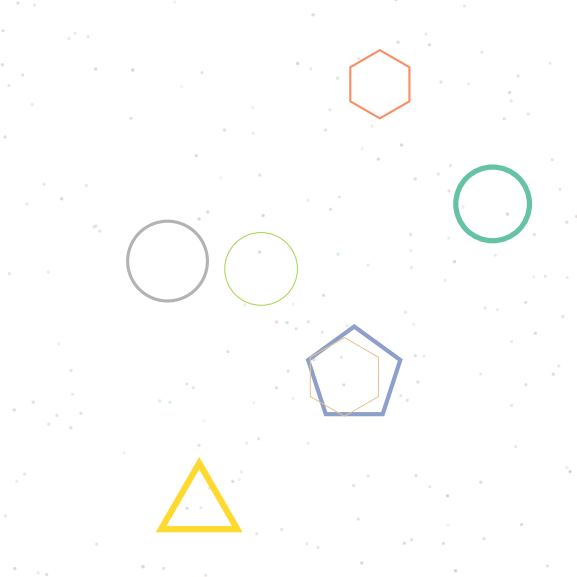[{"shape": "circle", "thickness": 2.5, "radius": 0.32, "center": [0.853, 0.646]}, {"shape": "hexagon", "thickness": 1, "radius": 0.3, "center": [0.658, 0.853]}, {"shape": "pentagon", "thickness": 2, "radius": 0.42, "center": [0.613, 0.35]}, {"shape": "circle", "thickness": 0.5, "radius": 0.31, "center": [0.452, 0.533]}, {"shape": "triangle", "thickness": 3, "radius": 0.38, "center": [0.345, 0.121]}, {"shape": "hexagon", "thickness": 0.5, "radius": 0.34, "center": [0.596, 0.346]}, {"shape": "circle", "thickness": 1.5, "radius": 0.35, "center": [0.29, 0.547]}]